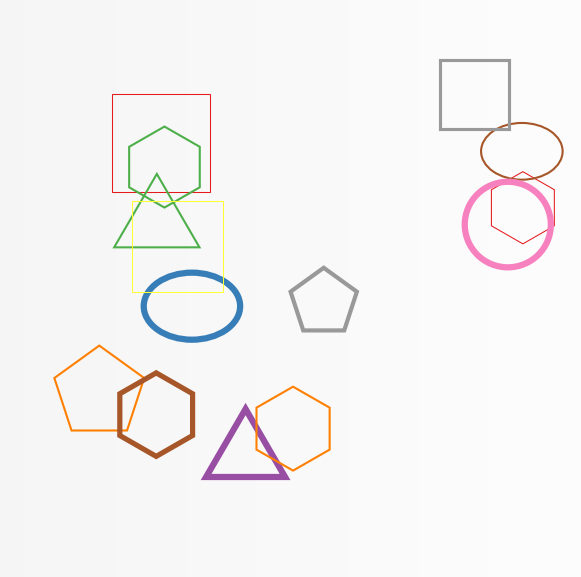[{"shape": "hexagon", "thickness": 0.5, "radius": 0.31, "center": [0.9, 0.639]}, {"shape": "square", "thickness": 0.5, "radius": 0.42, "center": [0.277, 0.751]}, {"shape": "oval", "thickness": 3, "radius": 0.41, "center": [0.33, 0.469]}, {"shape": "hexagon", "thickness": 1, "radius": 0.35, "center": [0.283, 0.71]}, {"shape": "triangle", "thickness": 1, "radius": 0.42, "center": [0.27, 0.613]}, {"shape": "triangle", "thickness": 3, "radius": 0.39, "center": [0.423, 0.212]}, {"shape": "hexagon", "thickness": 1, "radius": 0.36, "center": [0.504, 0.257]}, {"shape": "pentagon", "thickness": 1, "radius": 0.41, "center": [0.171, 0.319]}, {"shape": "square", "thickness": 0.5, "radius": 0.39, "center": [0.305, 0.572]}, {"shape": "hexagon", "thickness": 2.5, "radius": 0.36, "center": [0.269, 0.281]}, {"shape": "oval", "thickness": 1, "radius": 0.35, "center": [0.898, 0.737]}, {"shape": "circle", "thickness": 3, "radius": 0.37, "center": [0.874, 0.61]}, {"shape": "square", "thickness": 1.5, "radius": 0.3, "center": [0.817, 0.835]}, {"shape": "pentagon", "thickness": 2, "radius": 0.3, "center": [0.557, 0.475]}]